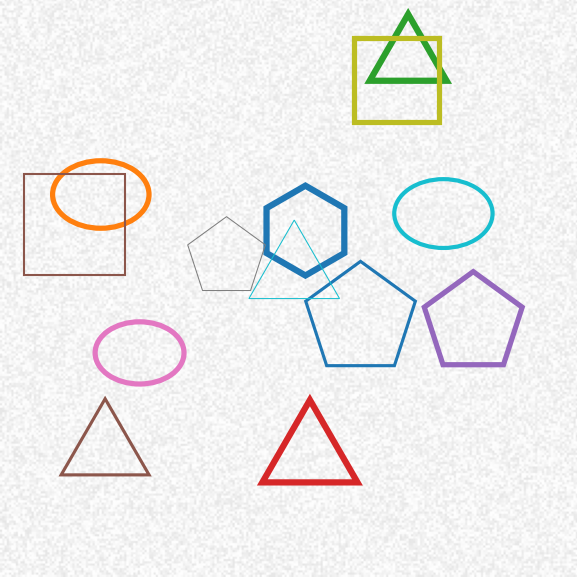[{"shape": "pentagon", "thickness": 1.5, "radius": 0.5, "center": [0.624, 0.447]}, {"shape": "hexagon", "thickness": 3, "radius": 0.39, "center": [0.529, 0.6]}, {"shape": "oval", "thickness": 2.5, "radius": 0.42, "center": [0.175, 0.662]}, {"shape": "triangle", "thickness": 3, "radius": 0.38, "center": [0.707, 0.898]}, {"shape": "triangle", "thickness": 3, "radius": 0.48, "center": [0.537, 0.211]}, {"shape": "pentagon", "thickness": 2.5, "radius": 0.45, "center": [0.819, 0.44]}, {"shape": "square", "thickness": 1, "radius": 0.44, "center": [0.13, 0.61]}, {"shape": "triangle", "thickness": 1.5, "radius": 0.44, "center": [0.182, 0.221]}, {"shape": "oval", "thickness": 2.5, "radius": 0.38, "center": [0.242, 0.388]}, {"shape": "pentagon", "thickness": 0.5, "radius": 0.35, "center": [0.392, 0.553]}, {"shape": "square", "thickness": 2.5, "radius": 0.37, "center": [0.687, 0.861]}, {"shape": "oval", "thickness": 2, "radius": 0.43, "center": [0.768, 0.629]}, {"shape": "triangle", "thickness": 0.5, "radius": 0.45, "center": [0.509, 0.527]}]